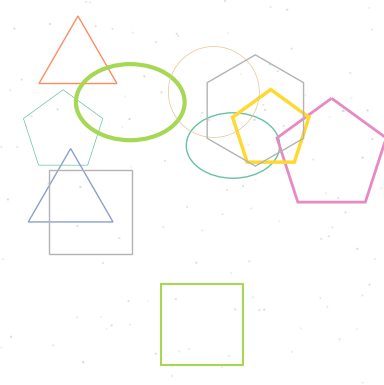[{"shape": "pentagon", "thickness": 0.5, "radius": 0.54, "center": [0.164, 0.659]}, {"shape": "oval", "thickness": 1, "radius": 0.61, "center": [0.605, 0.622]}, {"shape": "triangle", "thickness": 1, "radius": 0.58, "center": [0.202, 0.842]}, {"shape": "triangle", "thickness": 1, "radius": 0.64, "center": [0.183, 0.487]}, {"shape": "pentagon", "thickness": 2, "radius": 0.75, "center": [0.861, 0.596]}, {"shape": "oval", "thickness": 3, "radius": 0.71, "center": [0.338, 0.735]}, {"shape": "square", "thickness": 1.5, "radius": 0.53, "center": [0.525, 0.157]}, {"shape": "pentagon", "thickness": 2.5, "radius": 0.52, "center": [0.703, 0.663]}, {"shape": "circle", "thickness": 0.5, "radius": 0.59, "center": [0.555, 0.761]}, {"shape": "hexagon", "thickness": 1, "radius": 0.72, "center": [0.663, 0.713]}, {"shape": "square", "thickness": 1, "radius": 0.54, "center": [0.235, 0.449]}]